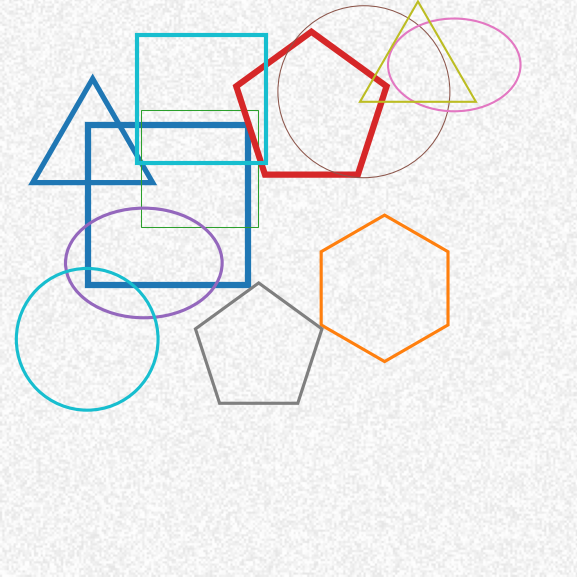[{"shape": "triangle", "thickness": 2.5, "radius": 0.6, "center": [0.16, 0.743]}, {"shape": "square", "thickness": 3, "radius": 0.69, "center": [0.291, 0.644]}, {"shape": "hexagon", "thickness": 1.5, "radius": 0.63, "center": [0.666, 0.5]}, {"shape": "square", "thickness": 0.5, "radius": 0.51, "center": [0.346, 0.707]}, {"shape": "pentagon", "thickness": 3, "radius": 0.68, "center": [0.539, 0.807]}, {"shape": "oval", "thickness": 1.5, "radius": 0.68, "center": [0.249, 0.544]}, {"shape": "circle", "thickness": 0.5, "radius": 0.74, "center": [0.63, 0.84]}, {"shape": "oval", "thickness": 1, "radius": 0.57, "center": [0.787, 0.887]}, {"shape": "pentagon", "thickness": 1.5, "radius": 0.58, "center": [0.448, 0.394]}, {"shape": "triangle", "thickness": 1, "radius": 0.58, "center": [0.724, 0.881]}, {"shape": "square", "thickness": 2, "radius": 0.56, "center": [0.349, 0.828]}, {"shape": "circle", "thickness": 1.5, "radius": 0.61, "center": [0.151, 0.412]}]